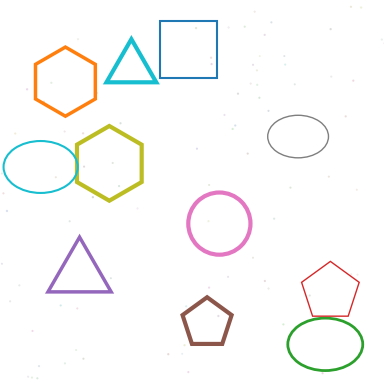[{"shape": "square", "thickness": 1.5, "radius": 0.37, "center": [0.489, 0.871]}, {"shape": "hexagon", "thickness": 2.5, "radius": 0.45, "center": [0.17, 0.788]}, {"shape": "oval", "thickness": 2, "radius": 0.49, "center": [0.845, 0.106]}, {"shape": "pentagon", "thickness": 1, "radius": 0.39, "center": [0.858, 0.242]}, {"shape": "triangle", "thickness": 2.5, "radius": 0.47, "center": [0.207, 0.289]}, {"shape": "pentagon", "thickness": 3, "radius": 0.34, "center": [0.538, 0.161]}, {"shape": "circle", "thickness": 3, "radius": 0.4, "center": [0.57, 0.419]}, {"shape": "oval", "thickness": 1, "radius": 0.39, "center": [0.774, 0.645]}, {"shape": "hexagon", "thickness": 3, "radius": 0.49, "center": [0.284, 0.576]}, {"shape": "triangle", "thickness": 3, "radius": 0.37, "center": [0.341, 0.824]}, {"shape": "oval", "thickness": 1.5, "radius": 0.48, "center": [0.106, 0.566]}]